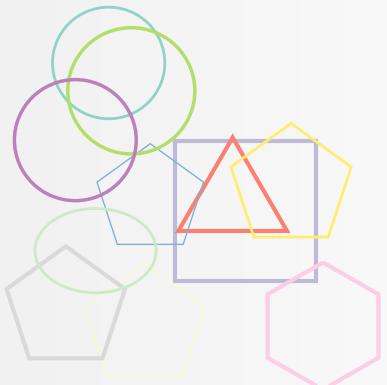[{"shape": "circle", "thickness": 2, "radius": 0.72, "center": [0.28, 0.836]}, {"shape": "pentagon", "thickness": 0.5, "radius": 0.82, "center": [0.374, 0.152]}, {"shape": "square", "thickness": 3, "radius": 0.91, "center": [0.633, 0.452]}, {"shape": "triangle", "thickness": 3, "radius": 0.81, "center": [0.6, 0.481]}, {"shape": "pentagon", "thickness": 1, "radius": 0.72, "center": [0.388, 0.482]}, {"shape": "circle", "thickness": 2.5, "radius": 0.82, "center": [0.339, 0.764]}, {"shape": "hexagon", "thickness": 3, "radius": 0.83, "center": [0.834, 0.153]}, {"shape": "pentagon", "thickness": 3, "radius": 0.8, "center": [0.17, 0.199]}, {"shape": "circle", "thickness": 2.5, "radius": 0.79, "center": [0.194, 0.636]}, {"shape": "oval", "thickness": 2, "radius": 0.78, "center": [0.247, 0.349]}, {"shape": "pentagon", "thickness": 2, "radius": 0.82, "center": [0.751, 0.516]}]